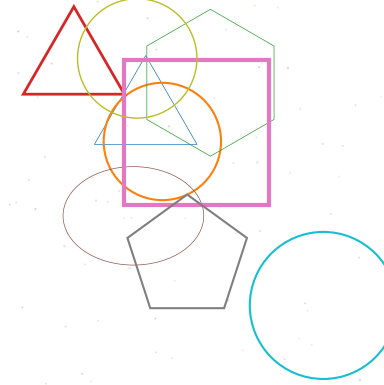[{"shape": "triangle", "thickness": 0.5, "radius": 0.77, "center": [0.379, 0.702]}, {"shape": "circle", "thickness": 1.5, "radius": 0.76, "center": [0.422, 0.633]}, {"shape": "hexagon", "thickness": 0.5, "radius": 0.95, "center": [0.547, 0.785]}, {"shape": "triangle", "thickness": 2, "radius": 0.76, "center": [0.192, 0.831]}, {"shape": "oval", "thickness": 0.5, "radius": 0.91, "center": [0.346, 0.439]}, {"shape": "square", "thickness": 3, "radius": 0.94, "center": [0.51, 0.656]}, {"shape": "pentagon", "thickness": 1.5, "radius": 0.82, "center": [0.486, 0.332]}, {"shape": "circle", "thickness": 1, "radius": 0.78, "center": [0.356, 0.848]}, {"shape": "circle", "thickness": 1.5, "radius": 0.95, "center": [0.84, 0.207]}]